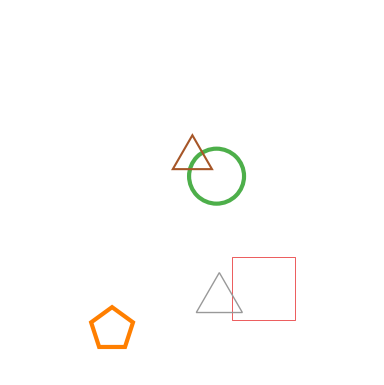[{"shape": "square", "thickness": 0.5, "radius": 0.41, "center": [0.684, 0.251]}, {"shape": "circle", "thickness": 3, "radius": 0.36, "center": [0.562, 0.542]}, {"shape": "pentagon", "thickness": 3, "radius": 0.29, "center": [0.291, 0.145]}, {"shape": "triangle", "thickness": 1.5, "radius": 0.29, "center": [0.5, 0.59]}, {"shape": "triangle", "thickness": 1, "radius": 0.35, "center": [0.57, 0.223]}]